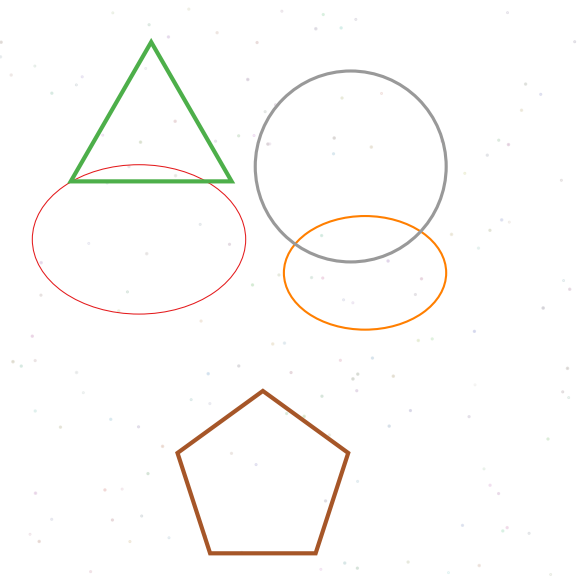[{"shape": "oval", "thickness": 0.5, "radius": 0.92, "center": [0.241, 0.585]}, {"shape": "triangle", "thickness": 2, "radius": 0.8, "center": [0.262, 0.765]}, {"shape": "oval", "thickness": 1, "radius": 0.7, "center": [0.632, 0.527]}, {"shape": "pentagon", "thickness": 2, "radius": 0.78, "center": [0.455, 0.167]}, {"shape": "circle", "thickness": 1.5, "radius": 0.83, "center": [0.607, 0.711]}]